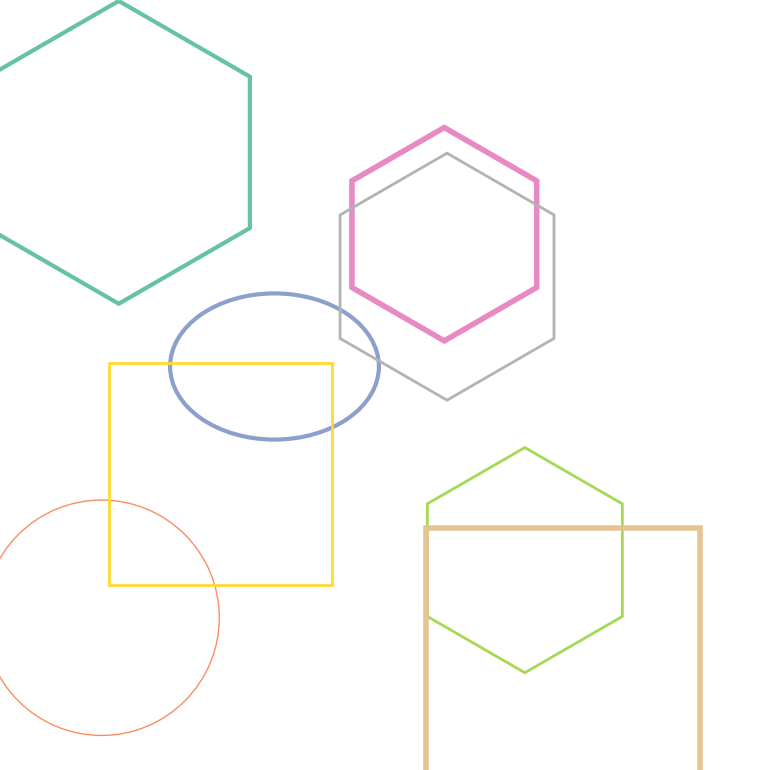[{"shape": "hexagon", "thickness": 1.5, "radius": 0.98, "center": [0.154, 0.802]}, {"shape": "circle", "thickness": 0.5, "radius": 0.76, "center": [0.132, 0.198]}, {"shape": "oval", "thickness": 1.5, "radius": 0.68, "center": [0.356, 0.524]}, {"shape": "hexagon", "thickness": 2, "radius": 0.69, "center": [0.577, 0.696]}, {"shape": "hexagon", "thickness": 1, "radius": 0.73, "center": [0.682, 0.273]}, {"shape": "square", "thickness": 1, "radius": 0.72, "center": [0.286, 0.384]}, {"shape": "square", "thickness": 2, "radius": 0.89, "center": [0.731, 0.137]}, {"shape": "hexagon", "thickness": 1, "radius": 0.8, "center": [0.581, 0.641]}]